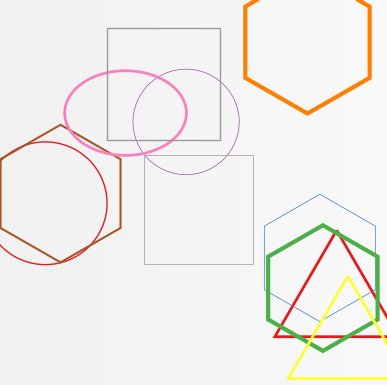[{"shape": "circle", "thickness": 1, "radius": 0.8, "center": [0.117, 0.472]}, {"shape": "triangle", "thickness": 2, "radius": 0.92, "center": [0.869, 0.218]}, {"shape": "hexagon", "thickness": 0.5, "radius": 0.83, "center": [0.825, 0.33]}, {"shape": "hexagon", "thickness": 3, "radius": 0.82, "center": [0.833, 0.252]}, {"shape": "circle", "thickness": 0.5, "radius": 0.69, "center": [0.48, 0.683]}, {"shape": "hexagon", "thickness": 3, "radius": 0.93, "center": [0.794, 0.89]}, {"shape": "triangle", "thickness": 2, "radius": 0.89, "center": [0.898, 0.105]}, {"shape": "hexagon", "thickness": 1.5, "radius": 0.89, "center": [0.156, 0.497]}, {"shape": "oval", "thickness": 2, "radius": 0.79, "center": [0.324, 0.706]}, {"shape": "square", "thickness": 0.5, "radius": 0.71, "center": [0.512, 0.456]}, {"shape": "square", "thickness": 1, "radius": 0.73, "center": [0.422, 0.782]}]